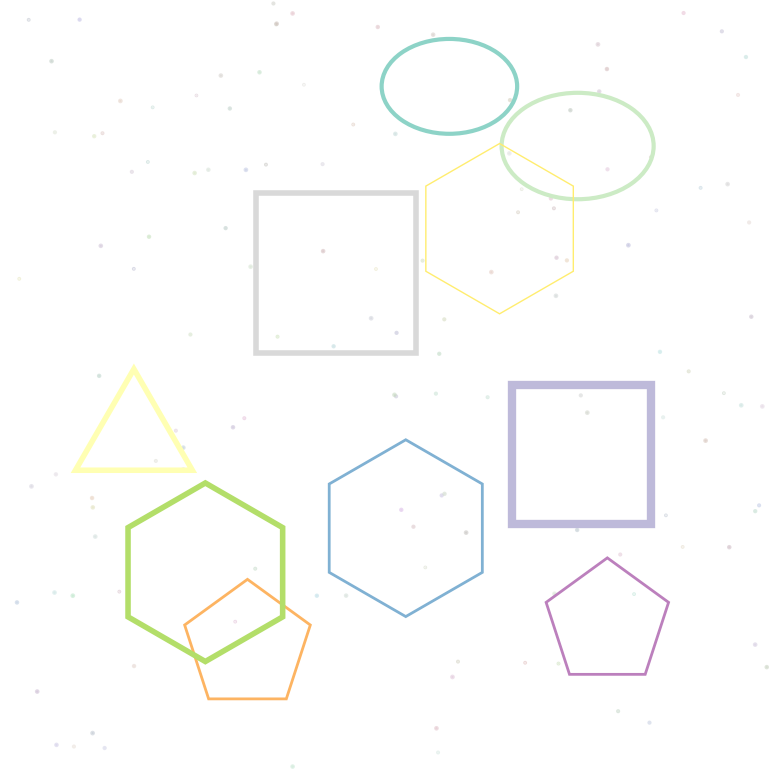[{"shape": "oval", "thickness": 1.5, "radius": 0.44, "center": [0.584, 0.888]}, {"shape": "triangle", "thickness": 2, "radius": 0.44, "center": [0.174, 0.433]}, {"shape": "square", "thickness": 3, "radius": 0.45, "center": [0.755, 0.41]}, {"shape": "hexagon", "thickness": 1, "radius": 0.57, "center": [0.527, 0.314]}, {"shape": "pentagon", "thickness": 1, "radius": 0.43, "center": [0.321, 0.162]}, {"shape": "hexagon", "thickness": 2, "radius": 0.58, "center": [0.267, 0.257]}, {"shape": "square", "thickness": 2, "radius": 0.52, "center": [0.436, 0.646]}, {"shape": "pentagon", "thickness": 1, "radius": 0.42, "center": [0.789, 0.192]}, {"shape": "oval", "thickness": 1.5, "radius": 0.49, "center": [0.75, 0.81]}, {"shape": "hexagon", "thickness": 0.5, "radius": 0.55, "center": [0.649, 0.703]}]